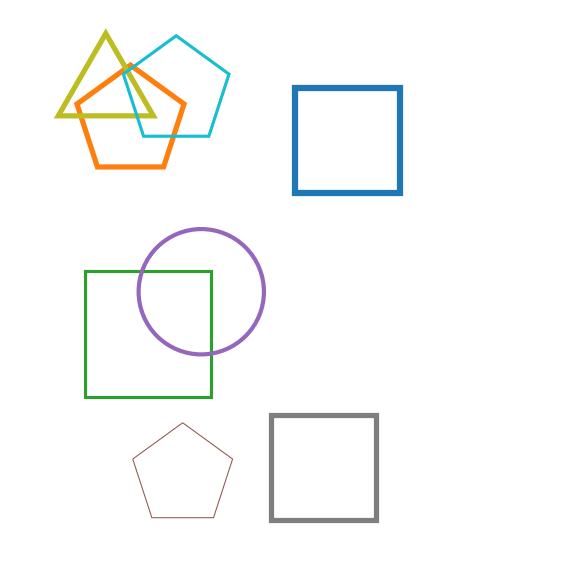[{"shape": "square", "thickness": 3, "radius": 0.46, "center": [0.601, 0.756]}, {"shape": "pentagon", "thickness": 2.5, "radius": 0.49, "center": [0.226, 0.789]}, {"shape": "square", "thickness": 1.5, "radius": 0.55, "center": [0.257, 0.421]}, {"shape": "circle", "thickness": 2, "radius": 0.54, "center": [0.349, 0.494]}, {"shape": "pentagon", "thickness": 0.5, "radius": 0.45, "center": [0.316, 0.176]}, {"shape": "square", "thickness": 2.5, "radius": 0.45, "center": [0.56, 0.189]}, {"shape": "triangle", "thickness": 2.5, "radius": 0.48, "center": [0.183, 0.846]}, {"shape": "pentagon", "thickness": 1.5, "radius": 0.48, "center": [0.305, 0.841]}]